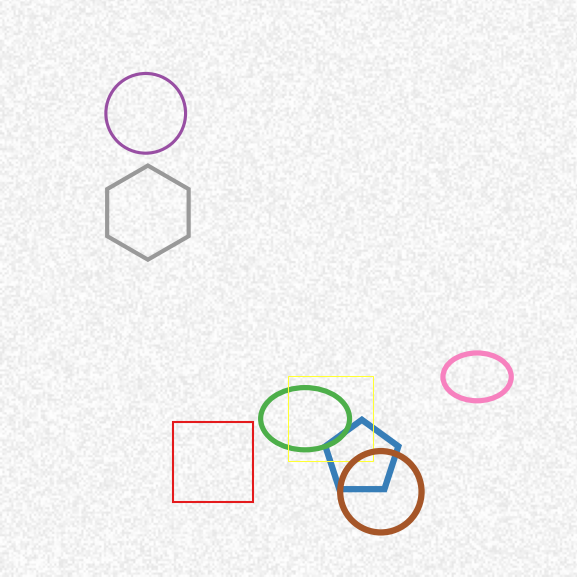[{"shape": "square", "thickness": 1, "radius": 0.34, "center": [0.369, 0.199]}, {"shape": "pentagon", "thickness": 3, "radius": 0.33, "center": [0.627, 0.206]}, {"shape": "oval", "thickness": 2.5, "radius": 0.38, "center": [0.528, 0.274]}, {"shape": "circle", "thickness": 1.5, "radius": 0.35, "center": [0.252, 0.803]}, {"shape": "square", "thickness": 0.5, "radius": 0.37, "center": [0.572, 0.275]}, {"shape": "circle", "thickness": 3, "radius": 0.35, "center": [0.66, 0.148]}, {"shape": "oval", "thickness": 2.5, "radius": 0.3, "center": [0.826, 0.347]}, {"shape": "hexagon", "thickness": 2, "radius": 0.41, "center": [0.256, 0.631]}]